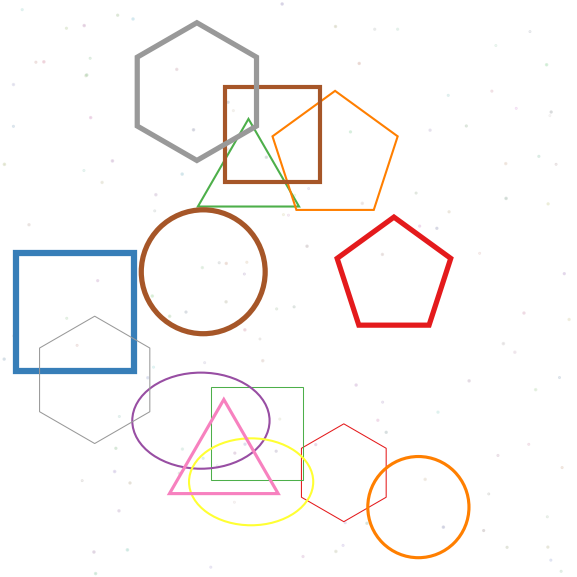[{"shape": "hexagon", "thickness": 0.5, "radius": 0.42, "center": [0.595, 0.181]}, {"shape": "pentagon", "thickness": 2.5, "radius": 0.52, "center": [0.682, 0.52]}, {"shape": "square", "thickness": 3, "radius": 0.51, "center": [0.13, 0.46]}, {"shape": "triangle", "thickness": 1, "radius": 0.51, "center": [0.43, 0.692]}, {"shape": "square", "thickness": 0.5, "radius": 0.4, "center": [0.445, 0.248]}, {"shape": "oval", "thickness": 1, "radius": 0.59, "center": [0.348, 0.271]}, {"shape": "pentagon", "thickness": 1, "radius": 0.57, "center": [0.58, 0.728]}, {"shape": "circle", "thickness": 1.5, "radius": 0.44, "center": [0.724, 0.121]}, {"shape": "oval", "thickness": 1, "radius": 0.54, "center": [0.435, 0.165]}, {"shape": "circle", "thickness": 2.5, "radius": 0.54, "center": [0.352, 0.529]}, {"shape": "square", "thickness": 2, "radius": 0.41, "center": [0.471, 0.766]}, {"shape": "triangle", "thickness": 1.5, "radius": 0.54, "center": [0.388, 0.199]}, {"shape": "hexagon", "thickness": 2.5, "radius": 0.6, "center": [0.341, 0.841]}, {"shape": "hexagon", "thickness": 0.5, "radius": 0.55, "center": [0.164, 0.341]}]